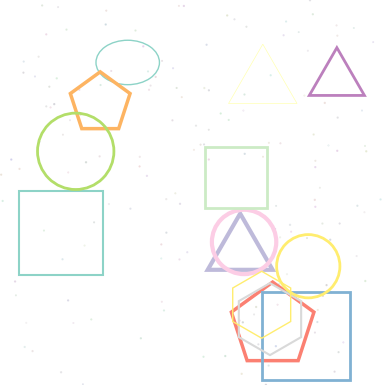[{"shape": "square", "thickness": 1.5, "radius": 0.55, "center": [0.158, 0.395]}, {"shape": "oval", "thickness": 1, "radius": 0.41, "center": [0.332, 0.838]}, {"shape": "triangle", "thickness": 0.5, "radius": 0.51, "center": [0.683, 0.782]}, {"shape": "triangle", "thickness": 3, "radius": 0.49, "center": [0.624, 0.348]}, {"shape": "pentagon", "thickness": 2.5, "radius": 0.56, "center": [0.708, 0.155]}, {"shape": "square", "thickness": 2, "radius": 0.57, "center": [0.794, 0.127]}, {"shape": "pentagon", "thickness": 2.5, "radius": 0.41, "center": [0.26, 0.732]}, {"shape": "circle", "thickness": 2, "radius": 0.5, "center": [0.197, 0.607]}, {"shape": "circle", "thickness": 3, "radius": 0.42, "center": [0.634, 0.372]}, {"shape": "hexagon", "thickness": 1.5, "radius": 0.47, "center": [0.701, 0.171]}, {"shape": "triangle", "thickness": 2, "radius": 0.41, "center": [0.875, 0.793]}, {"shape": "square", "thickness": 2, "radius": 0.4, "center": [0.613, 0.539]}, {"shape": "hexagon", "thickness": 1, "radius": 0.43, "center": [0.68, 0.208]}, {"shape": "circle", "thickness": 2, "radius": 0.41, "center": [0.801, 0.309]}]